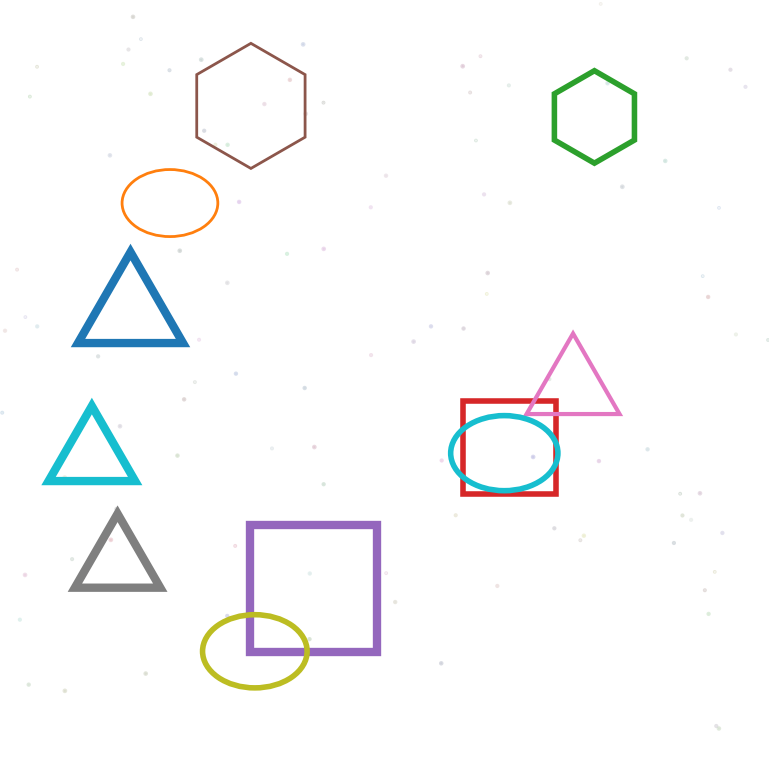[{"shape": "triangle", "thickness": 3, "radius": 0.39, "center": [0.169, 0.594]}, {"shape": "oval", "thickness": 1, "radius": 0.31, "center": [0.221, 0.736]}, {"shape": "hexagon", "thickness": 2, "radius": 0.3, "center": [0.772, 0.848]}, {"shape": "square", "thickness": 2, "radius": 0.3, "center": [0.662, 0.419]}, {"shape": "square", "thickness": 3, "radius": 0.41, "center": [0.407, 0.236]}, {"shape": "hexagon", "thickness": 1, "radius": 0.41, "center": [0.326, 0.862]}, {"shape": "triangle", "thickness": 1.5, "radius": 0.35, "center": [0.744, 0.497]}, {"shape": "triangle", "thickness": 3, "radius": 0.32, "center": [0.153, 0.269]}, {"shape": "oval", "thickness": 2, "radius": 0.34, "center": [0.331, 0.154]}, {"shape": "triangle", "thickness": 3, "radius": 0.32, "center": [0.119, 0.408]}, {"shape": "oval", "thickness": 2, "radius": 0.35, "center": [0.655, 0.411]}]